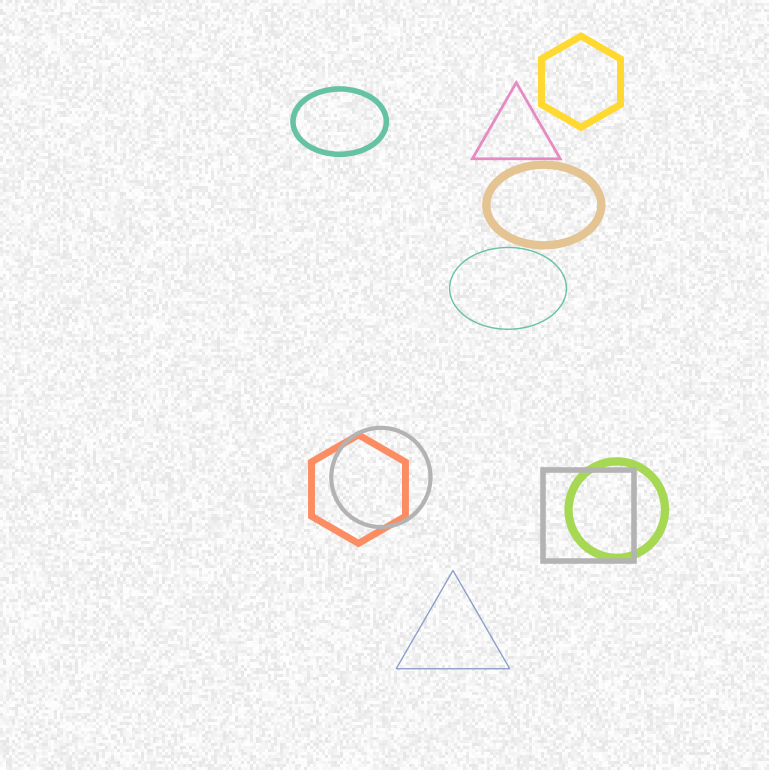[{"shape": "oval", "thickness": 2, "radius": 0.3, "center": [0.441, 0.842]}, {"shape": "oval", "thickness": 0.5, "radius": 0.38, "center": [0.66, 0.626]}, {"shape": "hexagon", "thickness": 2.5, "radius": 0.35, "center": [0.466, 0.365]}, {"shape": "triangle", "thickness": 0.5, "radius": 0.43, "center": [0.588, 0.174]}, {"shape": "triangle", "thickness": 1, "radius": 0.33, "center": [0.671, 0.827]}, {"shape": "circle", "thickness": 3, "radius": 0.31, "center": [0.801, 0.338]}, {"shape": "hexagon", "thickness": 2.5, "radius": 0.3, "center": [0.755, 0.894]}, {"shape": "oval", "thickness": 3, "radius": 0.37, "center": [0.706, 0.734]}, {"shape": "square", "thickness": 2, "radius": 0.29, "center": [0.764, 0.331]}, {"shape": "circle", "thickness": 1.5, "radius": 0.32, "center": [0.495, 0.38]}]